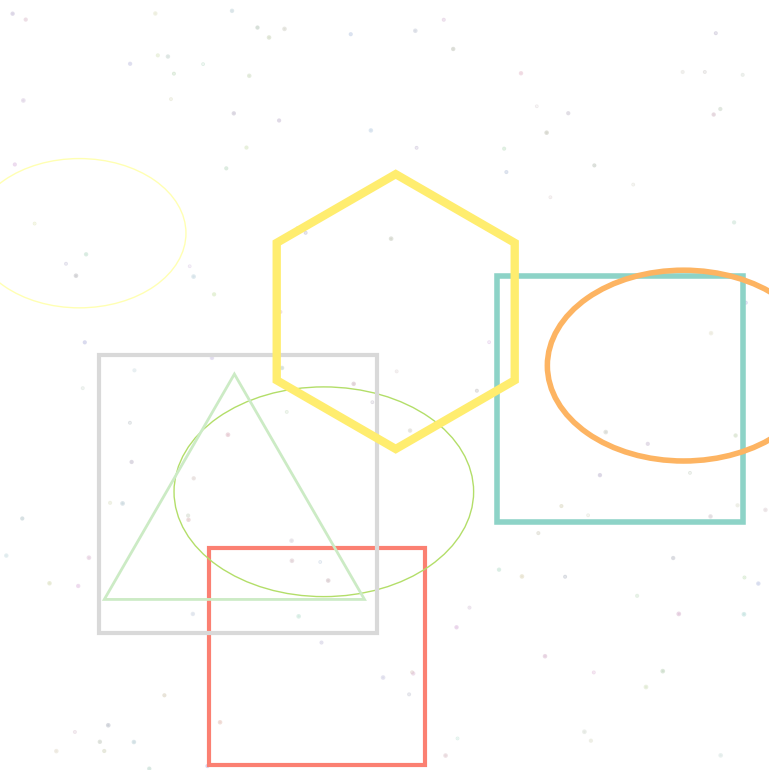[{"shape": "square", "thickness": 2, "radius": 0.8, "center": [0.805, 0.482]}, {"shape": "oval", "thickness": 0.5, "radius": 0.69, "center": [0.103, 0.697]}, {"shape": "square", "thickness": 1.5, "radius": 0.7, "center": [0.412, 0.147]}, {"shape": "oval", "thickness": 2, "radius": 0.88, "center": [0.888, 0.525]}, {"shape": "oval", "thickness": 0.5, "radius": 0.97, "center": [0.421, 0.361]}, {"shape": "square", "thickness": 1.5, "radius": 0.9, "center": [0.309, 0.358]}, {"shape": "triangle", "thickness": 1, "radius": 0.98, "center": [0.304, 0.319]}, {"shape": "hexagon", "thickness": 3, "radius": 0.89, "center": [0.514, 0.595]}]